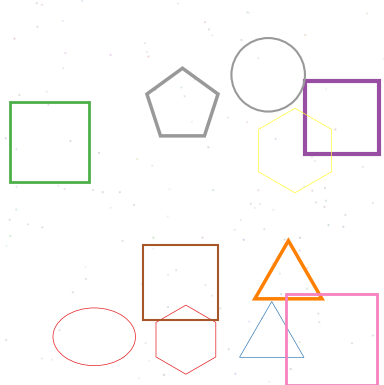[{"shape": "hexagon", "thickness": 0.5, "radius": 0.45, "center": [0.483, 0.118]}, {"shape": "oval", "thickness": 0.5, "radius": 0.54, "center": [0.245, 0.125]}, {"shape": "triangle", "thickness": 0.5, "radius": 0.48, "center": [0.706, 0.12]}, {"shape": "square", "thickness": 2, "radius": 0.52, "center": [0.129, 0.631]}, {"shape": "square", "thickness": 3, "radius": 0.48, "center": [0.888, 0.694]}, {"shape": "triangle", "thickness": 2.5, "radius": 0.5, "center": [0.749, 0.274]}, {"shape": "hexagon", "thickness": 0.5, "radius": 0.55, "center": [0.766, 0.609]}, {"shape": "square", "thickness": 1.5, "radius": 0.48, "center": [0.47, 0.266]}, {"shape": "square", "thickness": 2, "radius": 0.59, "center": [0.86, 0.119]}, {"shape": "pentagon", "thickness": 2.5, "radius": 0.49, "center": [0.474, 0.726]}, {"shape": "circle", "thickness": 1.5, "radius": 0.48, "center": [0.697, 0.806]}]